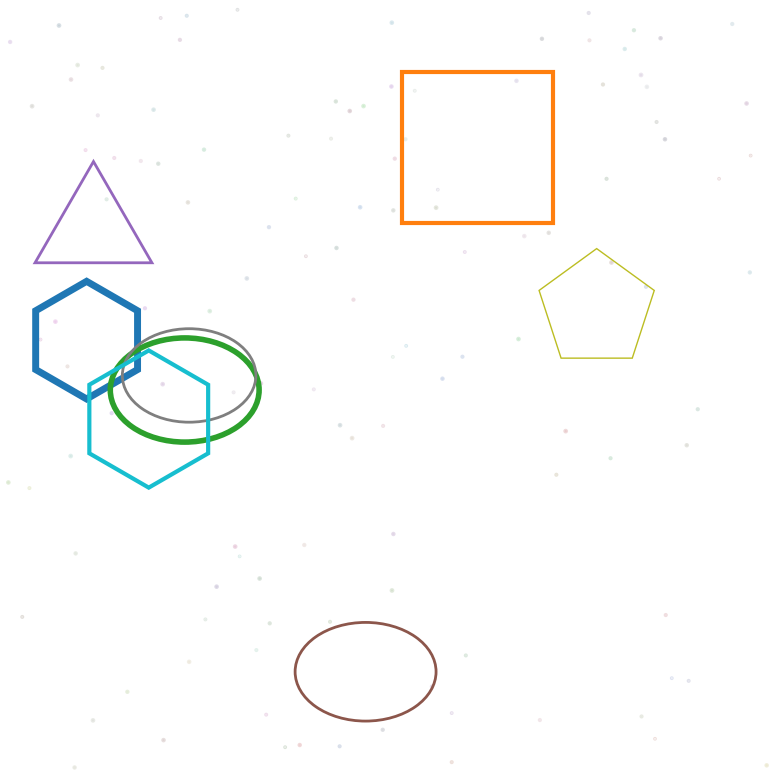[{"shape": "hexagon", "thickness": 2.5, "radius": 0.38, "center": [0.112, 0.558]}, {"shape": "square", "thickness": 1.5, "radius": 0.49, "center": [0.62, 0.808]}, {"shape": "oval", "thickness": 2, "radius": 0.48, "center": [0.24, 0.493]}, {"shape": "triangle", "thickness": 1, "radius": 0.44, "center": [0.121, 0.703]}, {"shape": "oval", "thickness": 1, "radius": 0.46, "center": [0.475, 0.128]}, {"shape": "oval", "thickness": 1, "radius": 0.43, "center": [0.246, 0.512]}, {"shape": "pentagon", "thickness": 0.5, "radius": 0.39, "center": [0.775, 0.598]}, {"shape": "hexagon", "thickness": 1.5, "radius": 0.45, "center": [0.193, 0.456]}]